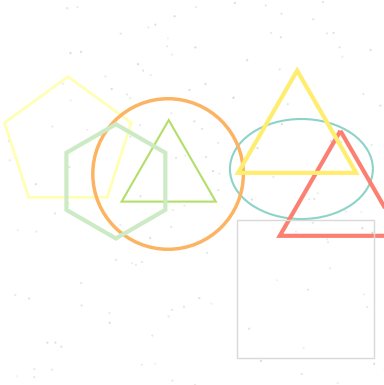[{"shape": "oval", "thickness": 1.5, "radius": 0.93, "center": [0.783, 0.561]}, {"shape": "pentagon", "thickness": 2, "radius": 0.87, "center": [0.176, 0.628]}, {"shape": "triangle", "thickness": 3, "radius": 0.91, "center": [0.884, 0.478]}, {"shape": "circle", "thickness": 2.5, "radius": 0.98, "center": [0.437, 0.548]}, {"shape": "triangle", "thickness": 1.5, "radius": 0.71, "center": [0.438, 0.547]}, {"shape": "square", "thickness": 1, "radius": 0.89, "center": [0.793, 0.249]}, {"shape": "hexagon", "thickness": 3, "radius": 0.74, "center": [0.301, 0.529]}, {"shape": "triangle", "thickness": 3, "radius": 0.89, "center": [0.772, 0.64]}]